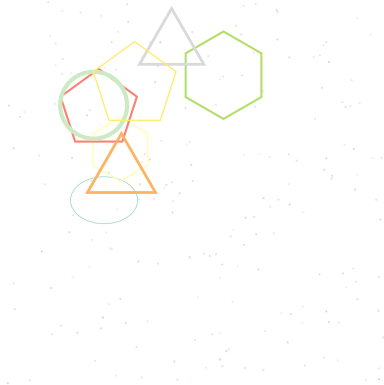[{"shape": "oval", "thickness": 0.5, "radius": 0.44, "center": [0.27, 0.48]}, {"shape": "hexagon", "thickness": 1, "radius": 0.41, "center": [0.313, 0.612]}, {"shape": "pentagon", "thickness": 1.5, "radius": 0.52, "center": [0.256, 0.717]}, {"shape": "triangle", "thickness": 2, "radius": 0.51, "center": [0.316, 0.551]}, {"shape": "hexagon", "thickness": 1.5, "radius": 0.57, "center": [0.581, 0.805]}, {"shape": "triangle", "thickness": 2, "radius": 0.48, "center": [0.446, 0.881]}, {"shape": "circle", "thickness": 3, "radius": 0.43, "center": [0.243, 0.727]}, {"shape": "pentagon", "thickness": 1, "radius": 0.57, "center": [0.35, 0.779]}]